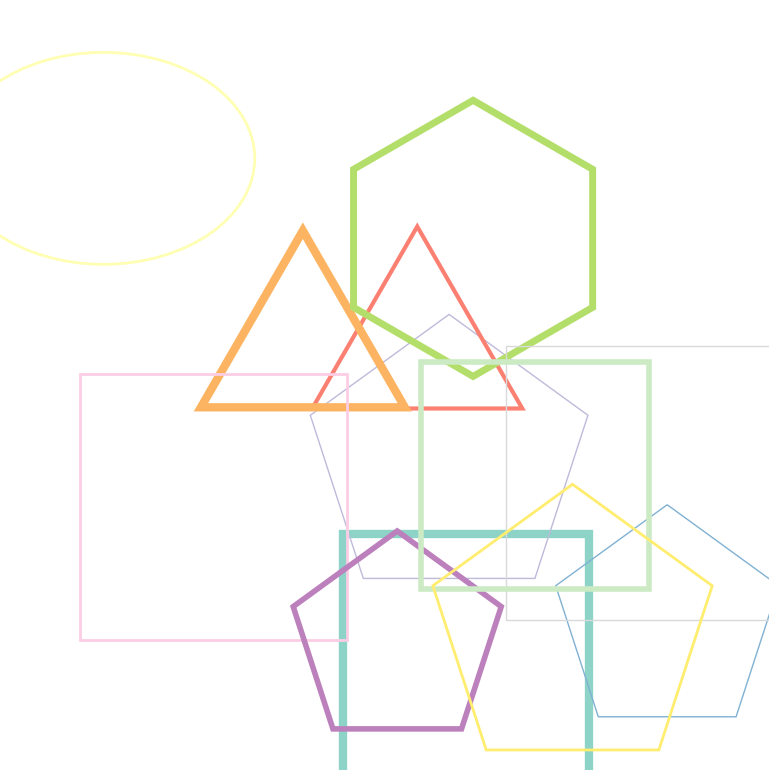[{"shape": "square", "thickness": 3, "radius": 0.8, "center": [0.605, 0.147]}, {"shape": "oval", "thickness": 1, "radius": 0.98, "center": [0.134, 0.794]}, {"shape": "pentagon", "thickness": 0.5, "radius": 0.95, "center": [0.583, 0.402]}, {"shape": "triangle", "thickness": 1.5, "radius": 0.79, "center": [0.542, 0.548]}, {"shape": "pentagon", "thickness": 0.5, "radius": 0.76, "center": [0.866, 0.192]}, {"shape": "triangle", "thickness": 3, "radius": 0.76, "center": [0.393, 0.547]}, {"shape": "hexagon", "thickness": 2.5, "radius": 0.9, "center": [0.614, 0.69]}, {"shape": "square", "thickness": 1, "radius": 0.87, "center": [0.278, 0.341]}, {"shape": "square", "thickness": 0.5, "radius": 0.89, "center": [0.835, 0.372]}, {"shape": "pentagon", "thickness": 2, "radius": 0.71, "center": [0.516, 0.168]}, {"shape": "square", "thickness": 2, "radius": 0.74, "center": [0.695, 0.383]}, {"shape": "pentagon", "thickness": 1, "radius": 0.95, "center": [0.744, 0.18]}]